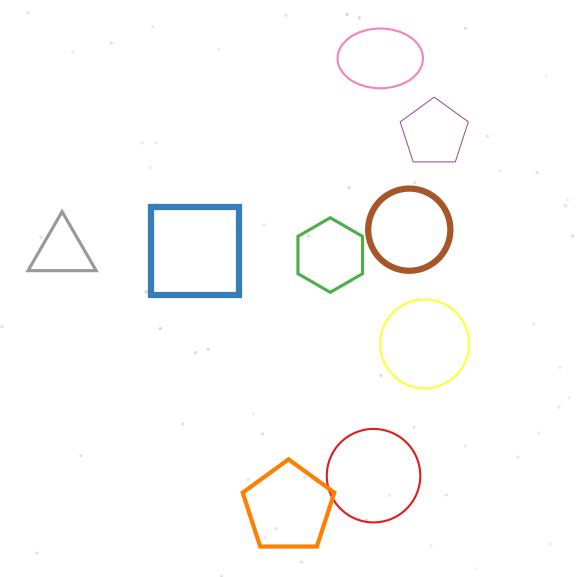[{"shape": "circle", "thickness": 1, "radius": 0.4, "center": [0.647, 0.175]}, {"shape": "square", "thickness": 3, "radius": 0.38, "center": [0.338, 0.564]}, {"shape": "hexagon", "thickness": 1.5, "radius": 0.32, "center": [0.572, 0.558]}, {"shape": "pentagon", "thickness": 0.5, "radius": 0.31, "center": [0.752, 0.769]}, {"shape": "pentagon", "thickness": 2, "radius": 0.42, "center": [0.5, 0.12]}, {"shape": "circle", "thickness": 1, "radius": 0.38, "center": [0.735, 0.404]}, {"shape": "circle", "thickness": 3, "radius": 0.36, "center": [0.709, 0.601]}, {"shape": "oval", "thickness": 1, "radius": 0.37, "center": [0.658, 0.898]}, {"shape": "triangle", "thickness": 1.5, "radius": 0.34, "center": [0.108, 0.565]}]